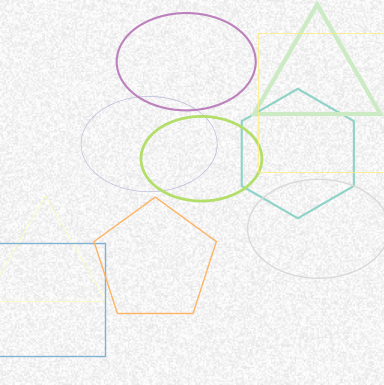[{"shape": "hexagon", "thickness": 1.5, "radius": 0.84, "center": [0.774, 0.601]}, {"shape": "triangle", "thickness": 0.5, "radius": 0.91, "center": [0.118, 0.309]}, {"shape": "oval", "thickness": 0.5, "radius": 0.88, "center": [0.387, 0.626]}, {"shape": "square", "thickness": 1, "radius": 0.73, "center": [0.125, 0.221]}, {"shape": "pentagon", "thickness": 1, "radius": 0.84, "center": [0.403, 0.321]}, {"shape": "oval", "thickness": 2, "radius": 0.79, "center": [0.523, 0.588]}, {"shape": "oval", "thickness": 1, "radius": 0.92, "center": [0.827, 0.406]}, {"shape": "oval", "thickness": 1.5, "radius": 0.9, "center": [0.484, 0.84]}, {"shape": "triangle", "thickness": 3, "radius": 0.95, "center": [0.824, 0.799]}, {"shape": "square", "thickness": 0.5, "radius": 0.9, "center": [0.85, 0.733]}]